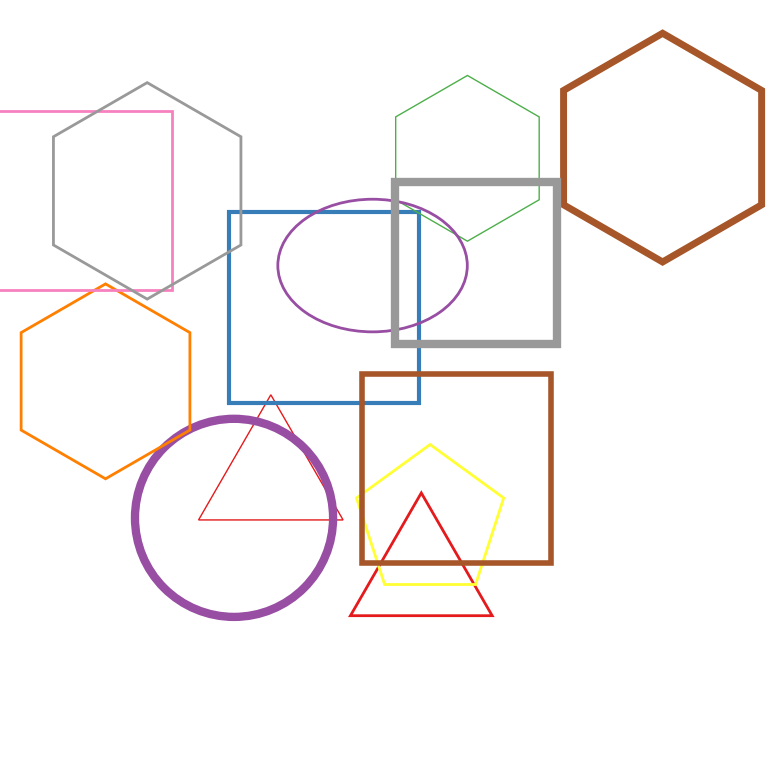[{"shape": "triangle", "thickness": 1, "radius": 0.53, "center": [0.547, 0.254]}, {"shape": "triangle", "thickness": 0.5, "radius": 0.54, "center": [0.352, 0.379]}, {"shape": "square", "thickness": 1.5, "radius": 0.62, "center": [0.421, 0.601]}, {"shape": "hexagon", "thickness": 0.5, "radius": 0.54, "center": [0.607, 0.794]}, {"shape": "circle", "thickness": 3, "radius": 0.64, "center": [0.304, 0.327]}, {"shape": "oval", "thickness": 1, "radius": 0.62, "center": [0.484, 0.655]}, {"shape": "hexagon", "thickness": 1, "radius": 0.63, "center": [0.137, 0.505]}, {"shape": "pentagon", "thickness": 1, "radius": 0.5, "center": [0.559, 0.322]}, {"shape": "hexagon", "thickness": 2.5, "radius": 0.74, "center": [0.861, 0.808]}, {"shape": "square", "thickness": 2, "radius": 0.61, "center": [0.593, 0.392]}, {"shape": "square", "thickness": 1, "radius": 0.58, "center": [0.108, 0.74]}, {"shape": "hexagon", "thickness": 1, "radius": 0.7, "center": [0.191, 0.752]}, {"shape": "square", "thickness": 3, "radius": 0.53, "center": [0.618, 0.658]}]